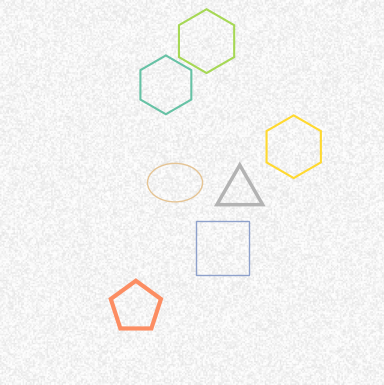[{"shape": "hexagon", "thickness": 1.5, "radius": 0.38, "center": [0.431, 0.78]}, {"shape": "pentagon", "thickness": 3, "radius": 0.34, "center": [0.353, 0.202]}, {"shape": "square", "thickness": 1, "radius": 0.35, "center": [0.578, 0.356]}, {"shape": "hexagon", "thickness": 1.5, "radius": 0.41, "center": [0.537, 0.893]}, {"shape": "hexagon", "thickness": 1.5, "radius": 0.41, "center": [0.763, 0.619]}, {"shape": "oval", "thickness": 1, "radius": 0.36, "center": [0.455, 0.526]}, {"shape": "triangle", "thickness": 2.5, "radius": 0.34, "center": [0.623, 0.503]}]